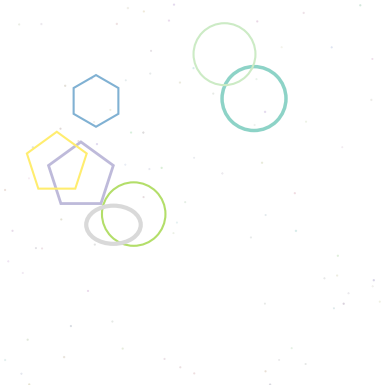[{"shape": "circle", "thickness": 2.5, "radius": 0.42, "center": [0.66, 0.744]}, {"shape": "pentagon", "thickness": 2, "radius": 0.44, "center": [0.21, 0.543]}, {"shape": "hexagon", "thickness": 1.5, "radius": 0.34, "center": [0.249, 0.738]}, {"shape": "circle", "thickness": 1.5, "radius": 0.41, "center": [0.347, 0.444]}, {"shape": "oval", "thickness": 3, "radius": 0.35, "center": [0.295, 0.416]}, {"shape": "circle", "thickness": 1.5, "radius": 0.4, "center": [0.583, 0.859]}, {"shape": "pentagon", "thickness": 1.5, "radius": 0.41, "center": [0.148, 0.576]}]